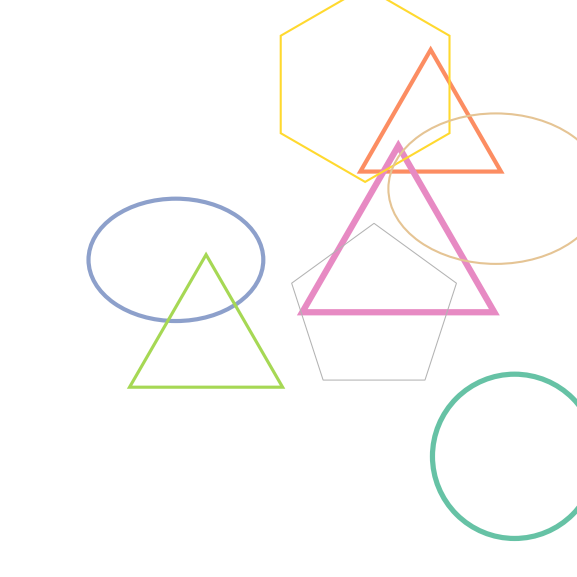[{"shape": "circle", "thickness": 2.5, "radius": 0.71, "center": [0.891, 0.209]}, {"shape": "triangle", "thickness": 2, "radius": 0.7, "center": [0.746, 0.772]}, {"shape": "oval", "thickness": 2, "radius": 0.76, "center": [0.305, 0.549]}, {"shape": "triangle", "thickness": 3, "radius": 0.96, "center": [0.69, 0.554]}, {"shape": "triangle", "thickness": 1.5, "radius": 0.76, "center": [0.357, 0.405]}, {"shape": "hexagon", "thickness": 1, "radius": 0.84, "center": [0.632, 0.853]}, {"shape": "oval", "thickness": 1, "radius": 0.93, "center": [0.859, 0.672]}, {"shape": "pentagon", "thickness": 0.5, "radius": 0.75, "center": [0.648, 0.462]}]